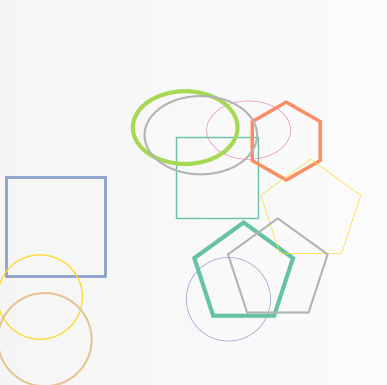[{"shape": "pentagon", "thickness": 3, "radius": 0.67, "center": [0.629, 0.288]}, {"shape": "square", "thickness": 1, "radius": 0.53, "center": [0.56, 0.538]}, {"shape": "hexagon", "thickness": 2.5, "radius": 0.51, "center": [0.739, 0.634]}, {"shape": "square", "thickness": 2, "radius": 0.64, "center": [0.143, 0.411]}, {"shape": "circle", "thickness": 0.5, "radius": 0.54, "center": [0.589, 0.223]}, {"shape": "oval", "thickness": 0.5, "radius": 0.54, "center": [0.642, 0.662]}, {"shape": "oval", "thickness": 3, "radius": 0.68, "center": [0.478, 0.669]}, {"shape": "circle", "thickness": 1, "radius": 0.55, "center": [0.103, 0.228]}, {"shape": "pentagon", "thickness": 0.5, "radius": 0.68, "center": [0.802, 0.451]}, {"shape": "circle", "thickness": 1.5, "radius": 0.61, "center": [0.115, 0.118]}, {"shape": "pentagon", "thickness": 1.5, "radius": 0.68, "center": [0.717, 0.298]}, {"shape": "oval", "thickness": 1.5, "radius": 0.73, "center": [0.518, 0.649]}]